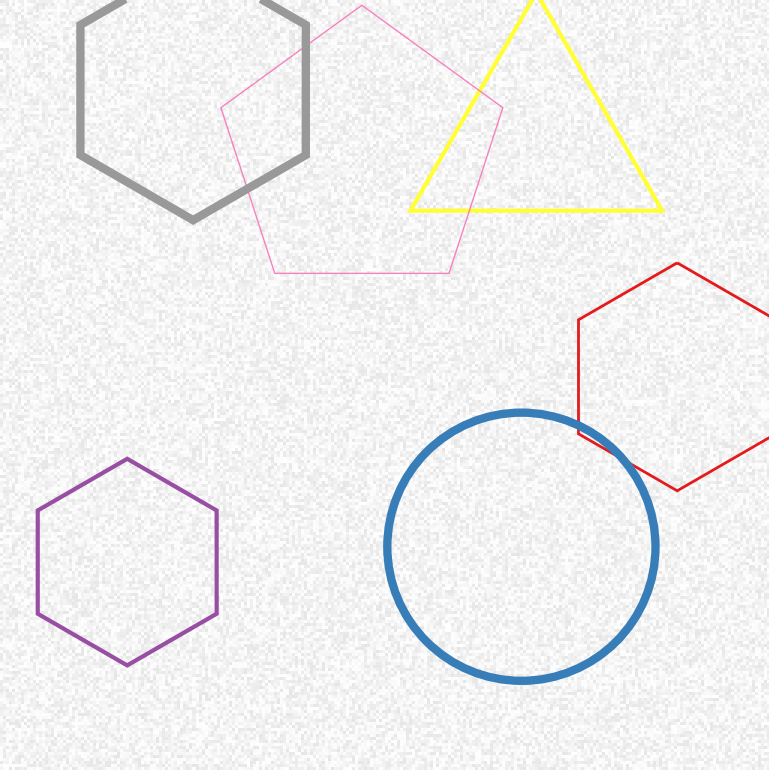[{"shape": "hexagon", "thickness": 1, "radius": 0.74, "center": [0.879, 0.511]}, {"shape": "circle", "thickness": 3, "radius": 0.87, "center": [0.677, 0.29]}, {"shape": "hexagon", "thickness": 1.5, "radius": 0.67, "center": [0.165, 0.27]}, {"shape": "triangle", "thickness": 1.5, "radius": 0.94, "center": [0.697, 0.821]}, {"shape": "pentagon", "thickness": 0.5, "radius": 0.96, "center": [0.47, 0.801]}, {"shape": "hexagon", "thickness": 3, "radius": 0.84, "center": [0.251, 0.883]}]